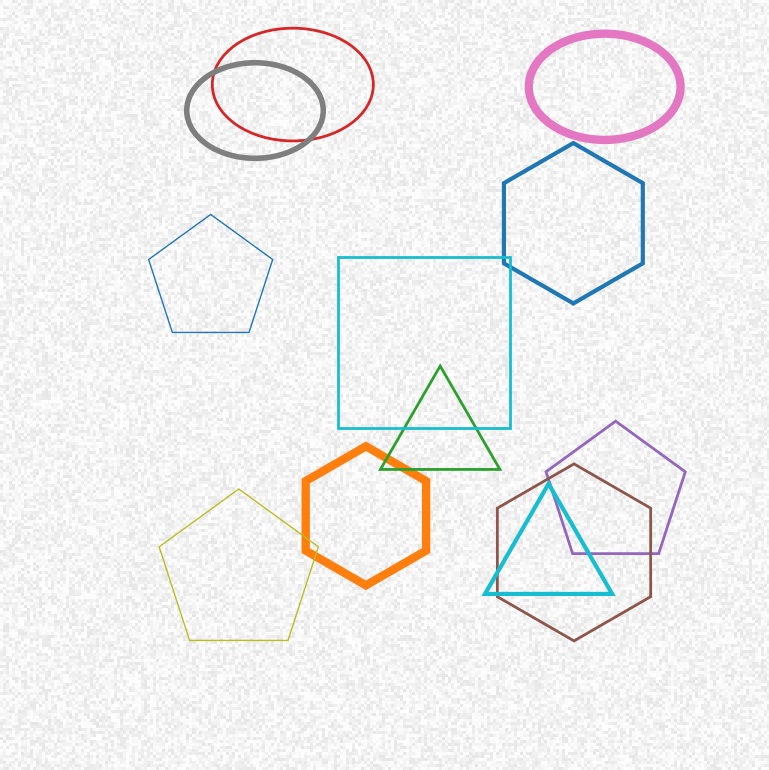[{"shape": "pentagon", "thickness": 0.5, "radius": 0.42, "center": [0.274, 0.637]}, {"shape": "hexagon", "thickness": 1.5, "radius": 0.52, "center": [0.745, 0.71]}, {"shape": "hexagon", "thickness": 3, "radius": 0.45, "center": [0.475, 0.33]}, {"shape": "triangle", "thickness": 1, "radius": 0.45, "center": [0.572, 0.435]}, {"shape": "oval", "thickness": 1, "radius": 0.52, "center": [0.38, 0.89]}, {"shape": "pentagon", "thickness": 1, "radius": 0.48, "center": [0.8, 0.358]}, {"shape": "hexagon", "thickness": 1, "radius": 0.57, "center": [0.745, 0.283]}, {"shape": "oval", "thickness": 3, "radius": 0.49, "center": [0.785, 0.887]}, {"shape": "oval", "thickness": 2, "radius": 0.44, "center": [0.331, 0.856]}, {"shape": "pentagon", "thickness": 0.5, "radius": 0.54, "center": [0.31, 0.256]}, {"shape": "square", "thickness": 1, "radius": 0.56, "center": [0.55, 0.555]}, {"shape": "triangle", "thickness": 1.5, "radius": 0.48, "center": [0.712, 0.276]}]